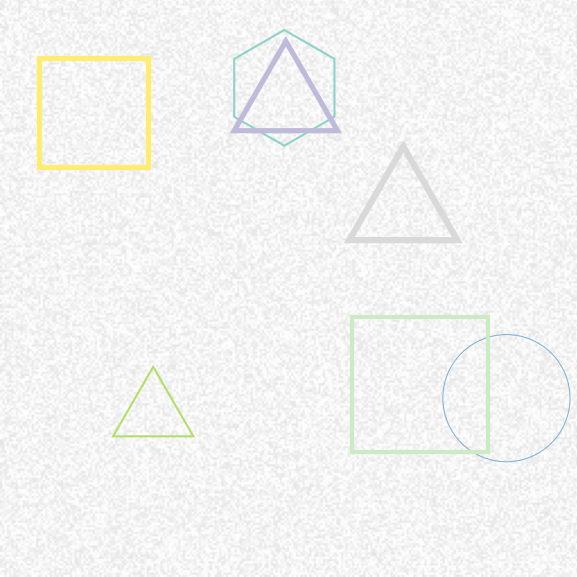[{"shape": "hexagon", "thickness": 1, "radius": 0.5, "center": [0.492, 0.847]}, {"shape": "triangle", "thickness": 2.5, "radius": 0.52, "center": [0.495, 0.824]}, {"shape": "circle", "thickness": 0.5, "radius": 0.55, "center": [0.877, 0.31]}, {"shape": "triangle", "thickness": 1, "radius": 0.4, "center": [0.265, 0.284]}, {"shape": "triangle", "thickness": 3, "radius": 0.54, "center": [0.698, 0.637]}, {"shape": "square", "thickness": 2, "radius": 0.59, "center": [0.727, 0.334]}, {"shape": "square", "thickness": 2.5, "radius": 0.47, "center": [0.161, 0.805]}]